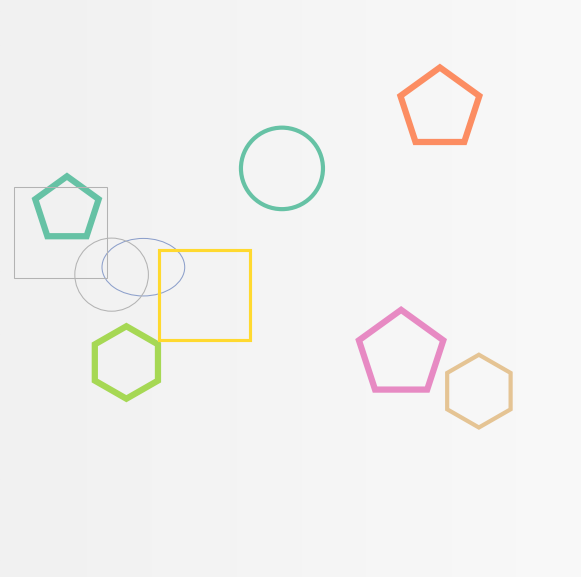[{"shape": "pentagon", "thickness": 3, "radius": 0.29, "center": [0.115, 0.636]}, {"shape": "circle", "thickness": 2, "radius": 0.35, "center": [0.485, 0.708]}, {"shape": "pentagon", "thickness": 3, "radius": 0.36, "center": [0.757, 0.811]}, {"shape": "oval", "thickness": 0.5, "radius": 0.36, "center": [0.247, 0.536]}, {"shape": "pentagon", "thickness": 3, "radius": 0.38, "center": [0.69, 0.386]}, {"shape": "hexagon", "thickness": 3, "radius": 0.31, "center": [0.217, 0.371]}, {"shape": "square", "thickness": 1.5, "radius": 0.39, "center": [0.352, 0.488]}, {"shape": "hexagon", "thickness": 2, "radius": 0.32, "center": [0.824, 0.322]}, {"shape": "circle", "thickness": 0.5, "radius": 0.32, "center": [0.192, 0.524]}, {"shape": "square", "thickness": 0.5, "radius": 0.4, "center": [0.104, 0.597]}]